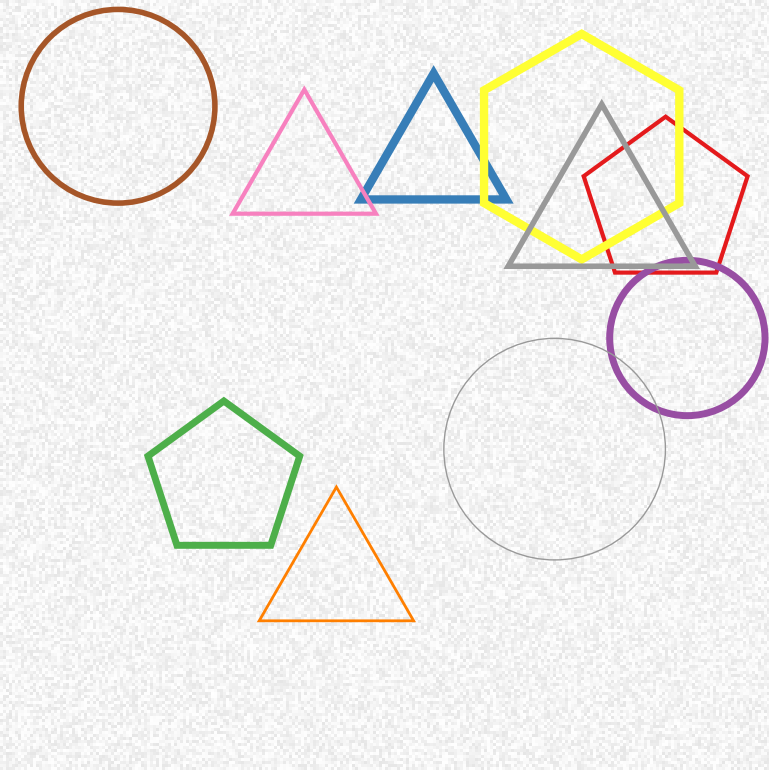[{"shape": "pentagon", "thickness": 1.5, "radius": 0.56, "center": [0.864, 0.737]}, {"shape": "triangle", "thickness": 3, "radius": 0.55, "center": [0.563, 0.796]}, {"shape": "pentagon", "thickness": 2.5, "radius": 0.52, "center": [0.291, 0.376]}, {"shape": "circle", "thickness": 2.5, "radius": 0.5, "center": [0.893, 0.561]}, {"shape": "triangle", "thickness": 1, "radius": 0.58, "center": [0.437, 0.252]}, {"shape": "hexagon", "thickness": 3, "radius": 0.73, "center": [0.755, 0.81]}, {"shape": "circle", "thickness": 2, "radius": 0.63, "center": [0.153, 0.862]}, {"shape": "triangle", "thickness": 1.5, "radius": 0.54, "center": [0.395, 0.776]}, {"shape": "triangle", "thickness": 2, "radius": 0.7, "center": [0.781, 0.724]}, {"shape": "circle", "thickness": 0.5, "radius": 0.72, "center": [0.72, 0.417]}]